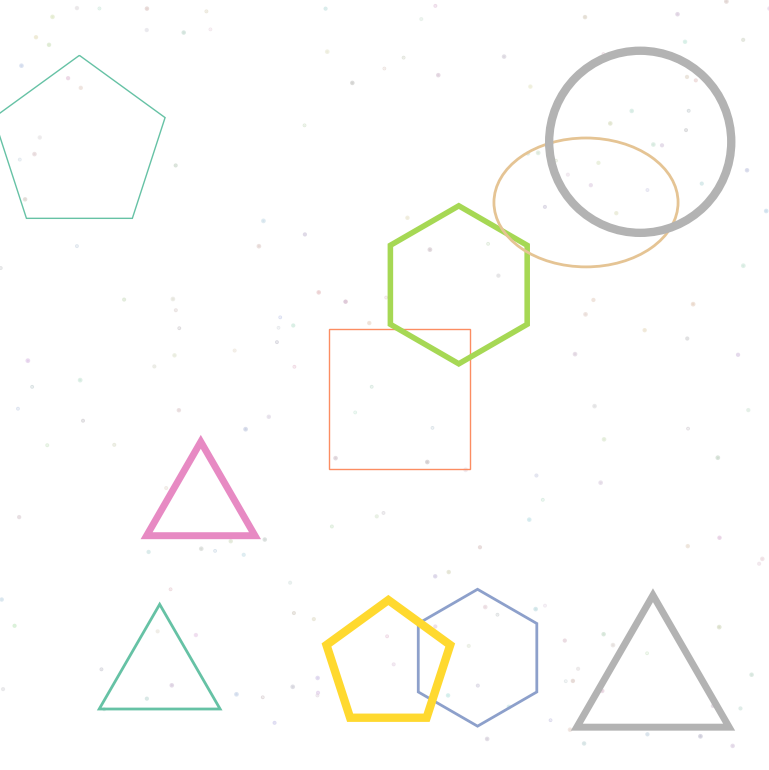[{"shape": "pentagon", "thickness": 0.5, "radius": 0.58, "center": [0.103, 0.811]}, {"shape": "triangle", "thickness": 1, "radius": 0.45, "center": [0.207, 0.125]}, {"shape": "square", "thickness": 0.5, "radius": 0.46, "center": [0.519, 0.482]}, {"shape": "hexagon", "thickness": 1, "radius": 0.44, "center": [0.62, 0.146]}, {"shape": "triangle", "thickness": 2.5, "radius": 0.41, "center": [0.261, 0.345]}, {"shape": "hexagon", "thickness": 2, "radius": 0.51, "center": [0.596, 0.63]}, {"shape": "pentagon", "thickness": 3, "radius": 0.42, "center": [0.504, 0.136]}, {"shape": "oval", "thickness": 1, "radius": 0.6, "center": [0.761, 0.737]}, {"shape": "triangle", "thickness": 2.5, "radius": 0.57, "center": [0.848, 0.113]}, {"shape": "circle", "thickness": 3, "radius": 0.59, "center": [0.831, 0.816]}]